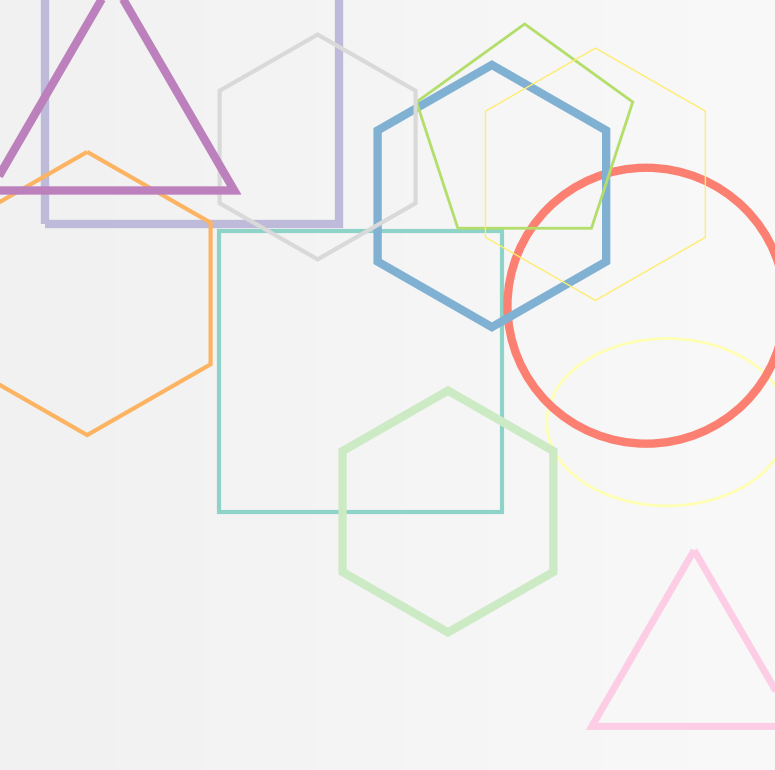[{"shape": "square", "thickness": 1.5, "radius": 0.91, "center": [0.465, 0.517]}, {"shape": "oval", "thickness": 1, "radius": 0.78, "center": [0.861, 0.452]}, {"shape": "square", "thickness": 3, "radius": 0.95, "center": [0.248, 0.899]}, {"shape": "circle", "thickness": 3, "radius": 0.9, "center": [0.834, 0.603]}, {"shape": "hexagon", "thickness": 3, "radius": 0.85, "center": [0.635, 0.745]}, {"shape": "hexagon", "thickness": 1.5, "radius": 0.92, "center": [0.112, 0.619]}, {"shape": "pentagon", "thickness": 1, "radius": 0.73, "center": [0.677, 0.822]}, {"shape": "triangle", "thickness": 2.5, "radius": 0.76, "center": [0.896, 0.133]}, {"shape": "hexagon", "thickness": 1.5, "radius": 0.73, "center": [0.41, 0.809]}, {"shape": "triangle", "thickness": 3, "radius": 0.91, "center": [0.145, 0.843]}, {"shape": "hexagon", "thickness": 3, "radius": 0.79, "center": [0.578, 0.336]}, {"shape": "hexagon", "thickness": 0.5, "radius": 0.82, "center": [0.768, 0.774]}]